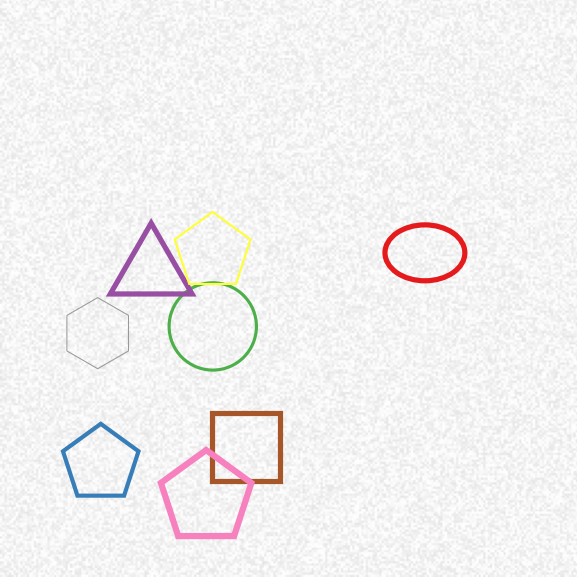[{"shape": "oval", "thickness": 2.5, "radius": 0.35, "center": [0.736, 0.561]}, {"shape": "pentagon", "thickness": 2, "radius": 0.34, "center": [0.174, 0.196]}, {"shape": "circle", "thickness": 1.5, "radius": 0.38, "center": [0.368, 0.434]}, {"shape": "triangle", "thickness": 2.5, "radius": 0.41, "center": [0.262, 0.531]}, {"shape": "pentagon", "thickness": 1, "radius": 0.34, "center": [0.368, 0.563]}, {"shape": "square", "thickness": 2.5, "radius": 0.29, "center": [0.426, 0.225]}, {"shape": "pentagon", "thickness": 3, "radius": 0.41, "center": [0.357, 0.137]}, {"shape": "hexagon", "thickness": 0.5, "radius": 0.31, "center": [0.169, 0.422]}]